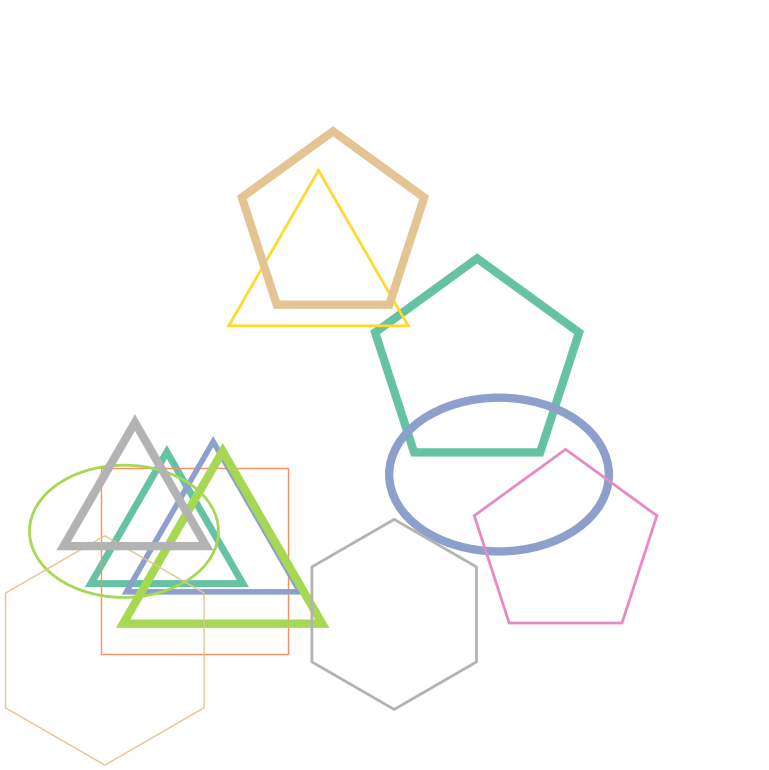[{"shape": "pentagon", "thickness": 3, "radius": 0.7, "center": [0.62, 0.525]}, {"shape": "triangle", "thickness": 2.5, "radius": 0.57, "center": [0.217, 0.299]}, {"shape": "square", "thickness": 0.5, "radius": 0.61, "center": [0.252, 0.272]}, {"shape": "oval", "thickness": 3, "radius": 0.71, "center": [0.648, 0.384]}, {"shape": "triangle", "thickness": 2, "radius": 0.65, "center": [0.277, 0.296]}, {"shape": "pentagon", "thickness": 1, "radius": 0.62, "center": [0.735, 0.292]}, {"shape": "triangle", "thickness": 3, "radius": 0.75, "center": [0.289, 0.265]}, {"shape": "oval", "thickness": 1, "radius": 0.61, "center": [0.161, 0.31]}, {"shape": "triangle", "thickness": 1, "radius": 0.67, "center": [0.414, 0.644]}, {"shape": "hexagon", "thickness": 0.5, "radius": 0.74, "center": [0.136, 0.155]}, {"shape": "pentagon", "thickness": 3, "radius": 0.62, "center": [0.433, 0.705]}, {"shape": "triangle", "thickness": 3, "radius": 0.53, "center": [0.175, 0.344]}, {"shape": "hexagon", "thickness": 1, "radius": 0.62, "center": [0.512, 0.202]}]